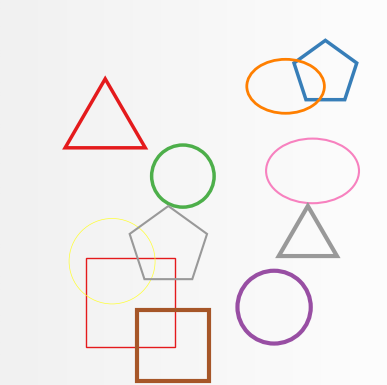[{"shape": "square", "thickness": 1, "radius": 0.57, "center": [0.338, 0.215]}, {"shape": "triangle", "thickness": 2.5, "radius": 0.6, "center": [0.271, 0.676]}, {"shape": "pentagon", "thickness": 2.5, "radius": 0.43, "center": [0.84, 0.81]}, {"shape": "circle", "thickness": 2.5, "radius": 0.4, "center": [0.472, 0.543]}, {"shape": "circle", "thickness": 3, "radius": 0.47, "center": [0.707, 0.202]}, {"shape": "oval", "thickness": 2, "radius": 0.5, "center": [0.737, 0.776]}, {"shape": "circle", "thickness": 0.5, "radius": 0.55, "center": [0.289, 0.322]}, {"shape": "square", "thickness": 3, "radius": 0.46, "center": [0.446, 0.103]}, {"shape": "oval", "thickness": 1.5, "radius": 0.6, "center": [0.807, 0.556]}, {"shape": "triangle", "thickness": 3, "radius": 0.43, "center": [0.794, 0.378]}, {"shape": "pentagon", "thickness": 1.5, "radius": 0.53, "center": [0.434, 0.36]}]